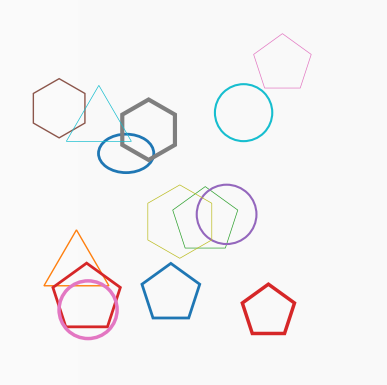[{"shape": "pentagon", "thickness": 2, "radius": 0.39, "center": [0.441, 0.237]}, {"shape": "oval", "thickness": 2, "radius": 0.36, "center": [0.326, 0.602]}, {"shape": "triangle", "thickness": 1, "radius": 0.48, "center": [0.197, 0.306]}, {"shape": "pentagon", "thickness": 0.5, "radius": 0.44, "center": [0.53, 0.427]}, {"shape": "pentagon", "thickness": 2, "radius": 0.46, "center": [0.224, 0.225]}, {"shape": "pentagon", "thickness": 2.5, "radius": 0.35, "center": [0.693, 0.191]}, {"shape": "circle", "thickness": 1.5, "radius": 0.39, "center": [0.585, 0.443]}, {"shape": "hexagon", "thickness": 1, "radius": 0.38, "center": [0.153, 0.719]}, {"shape": "pentagon", "thickness": 0.5, "radius": 0.39, "center": [0.729, 0.834]}, {"shape": "circle", "thickness": 2.5, "radius": 0.37, "center": [0.227, 0.196]}, {"shape": "hexagon", "thickness": 3, "radius": 0.39, "center": [0.384, 0.663]}, {"shape": "hexagon", "thickness": 0.5, "radius": 0.48, "center": [0.464, 0.424]}, {"shape": "triangle", "thickness": 0.5, "radius": 0.48, "center": [0.255, 0.681]}, {"shape": "circle", "thickness": 1.5, "radius": 0.37, "center": [0.629, 0.707]}]